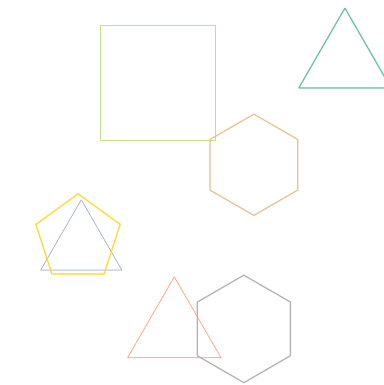[{"shape": "triangle", "thickness": 1, "radius": 0.69, "center": [0.896, 0.841]}, {"shape": "triangle", "thickness": 0.5, "radius": 0.7, "center": [0.453, 0.141]}, {"shape": "triangle", "thickness": 0.5, "radius": 0.61, "center": [0.211, 0.359]}, {"shape": "square", "thickness": 0.5, "radius": 0.74, "center": [0.409, 0.786]}, {"shape": "pentagon", "thickness": 1, "radius": 0.58, "center": [0.203, 0.381]}, {"shape": "hexagon", "thickness": 1, "radius": 0.66, "center": [0.659, 0.572]}, {"shape": "hexagon", "thickness": 1, "radius": 0.7, "center": [0.633, 0.146]}]